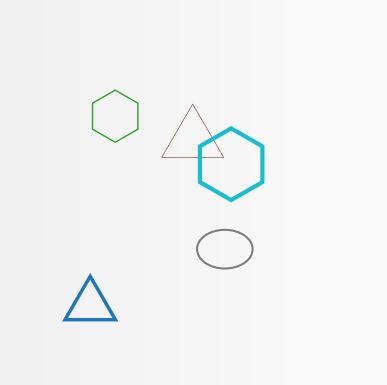[{"shape": "triangle", "thickness": 2.5, "radius": 0.38, "center": [0.233, 0.207]}, {"shape": "hexagon", "thickness": 1, "radius": 0.34, "center": [0.297, 0.698]}, {"shape": "triangle", "thickness": 0.5, "radius": 0.46, "center": [0.497, 0.637]}, {"shape": "oval", "thickness": 1.5, "radius": 0.36, "center": [0.58, 0.353]}, {"shape": "hexagon", "thickness": 3, "radius": 0.47, "center": [0.596, 0.573]}]